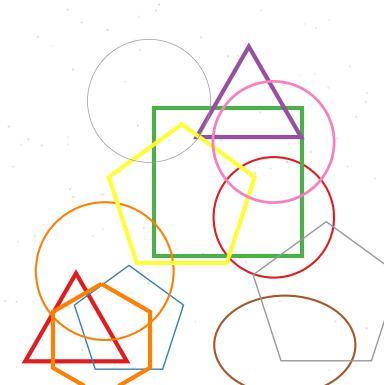[{"shape": "triangle", "thickness": 3, "radius": 0.76, "center": [0.197, 0.138]}, {"shape": "circle", "thickness": 1.5, "radius": 0.78, "center": [0.711, 0.435]}, {"shape": "pentagon", "thickness": 1, "radius": 0.75, "center": [0.335, 0.162]}, {"shape": "square", "thickness": 3, "radius": 0.96, "center": [0.592, 0.528]}, {"shape": "triangle", "thickness": 3, "radius": 0.78, "center": [0.646, 0.722]}, {"shape": "circle", "thickness": 1.5, "radius": 0.89, "center": [0.272, 0.296]}, {"shape": "hexagon", "thickness": 3, "radius": 0.73, "center": [0.264, 0.117]}, {"shape": "pentagon", "thickness": 3, "radius": 1.0, "center": [0.472, 0.478]}, {"shape": "oval", "thickness": 1.5, "radius": 0.92, "center": [0.74, 0.104]}, {"shape": "circle", "thickness": 2, "radius": 0.79, "center": [0.71, 0.631]}, {"shape": "pentagon", "thickness": 1, "radius": 1.0, "center": [0.847, 0.224]}, {"shape": "circle", "thickness": 0.5, "radius": 0.8, "center": [0.387, 0.738]}]